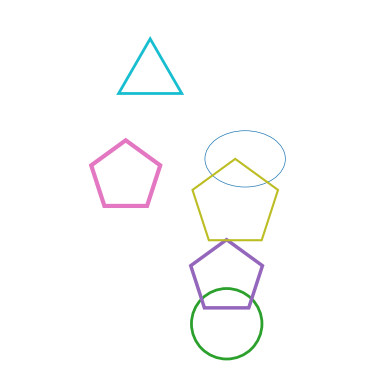[{"shape": "oval", "thickness": 0.5, "radius": 0.52, "center": [0.637, 0.587]}, {"shape": "circle", "thickness": 2, "radius": 0.46, "center": [0.589, 0.159]}, {"shape": "pentagon", "thickness": 2.5, "radius": 0.49, "center": [0.589, 0.28]}, {"shape": "pentagon", "thickness": 3, "radius": 0.47, "center": [0.327, 0.541]}, {"shape": "pentagon", "thickness": 1.5, "radius": 0.58, "center": [0.611, 0.471]}, {"shape": "triangle", "thickness": 2, "radius": 0.47, "center": [0.39, 0.805]}]